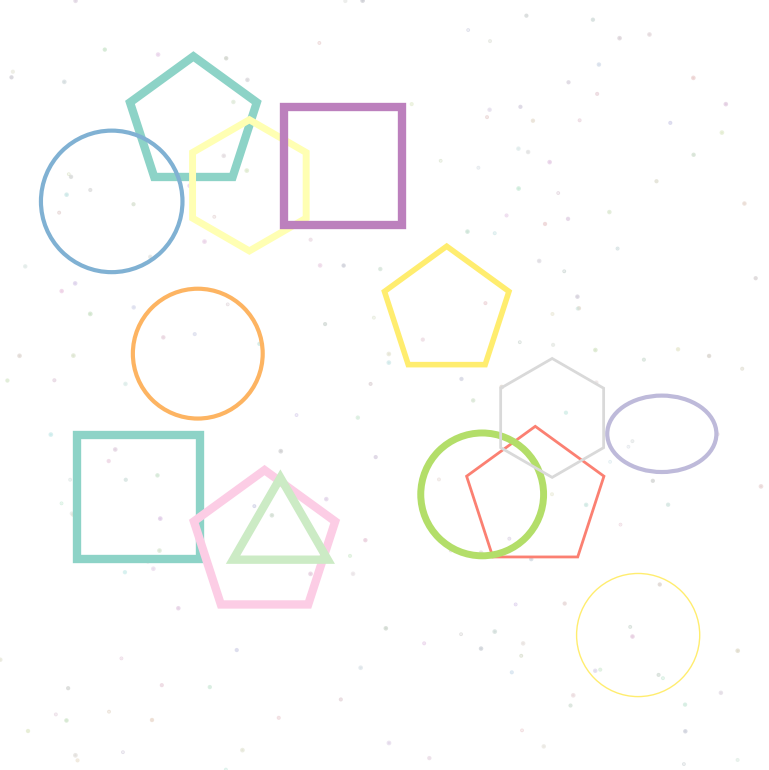[{"shape": "pentagon", "thickness": 3, "radius": 0.43, "center": [0.251, 0.84]}, {"shape": "square", "thickness": 3, "radius": 0.4, "center": [0.18, 0.355]}, {"shape": "hexagon", "thickness": 2.5, "radius": 0.43, "center": [0.324, 0.759]}, {"shape": "oval", "thickness": 1.5, "radius": 0.35, "center": [0.86, 0.437]}, {"shape": "pentagon", "thickness": 1, "radius": 0.47, "center": [0.695, 0.353]}, {"shape": "circle", "thickness": 1.5, "radius": 0.46, "center": [0.145, 0.738]}, {"shape": "circle", "thickness": 1.5, "radius": 0.42, "center": [0.257, 0.541]}, {"shape": "circle", "thickness": 2.5, "radius": 0.4, "center": [0.626, 0.358]}, {"shape": "pentagon", "thickness": 3, "radius": 0.48, "center": [0.344, 0.293]}, {"shape": "hexagon", "thickness": 1, "radius": 0.39, "center": [0.717, 0.457]}, {"shape": "square", "thickness": 3, "radius": 0.38, "center": [0.446, 0.784]}, {"shape": "triangle", "thickness": 3, "radius": 0.35, "center": [0.364, 0.309]}, {"shape": "circle", "thickness": 0.5, "radius": 0.4, "center": [0.829, 0.175]}, {"shape": "pentagon", "thickness": 2, "radius": 0.42, "center": [0.58, 0.595]}]